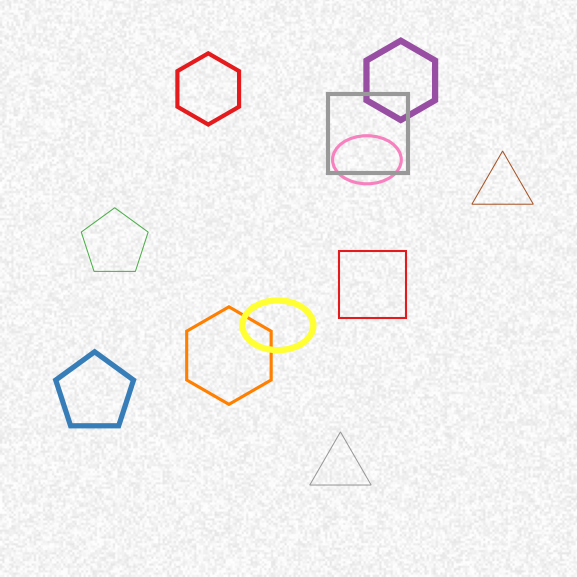[{"shape": "hexagon", "thickness": 2, "radius": 0.31, "center": [0.361, 0.845]}, {"shape": "square", "thickness": 1, "radius": 0.29, "center": [0.645, 0.507]}, {"shape": "pentagon", "thickness": 2.5, "radius": 0.35, "center": [0.164, 0.319]}, {"shape": "pentagon", "thickness": 0.5, "radius": 0.3, "center": [0.199, 0.578]}, {"shape": "hexagon", "thickness": 3, "radius": 0.34, "center": [0.694, 0.86]}, {"shape": "hexagon", "thickness": 1.5, "radius": 0.42, "center": [0.396, 0.383]}, {"shape": "oval", "thickness": 3, "radius": 0.31, "center": [0.481, 0.436]}, {"shape": "triangle", "thickness": 0.5, "radius": 0.31, "center": [0.87, 0.676]}, {"shape": "oval", "thickness": 1.5, "radius": 0.3, "center": [0.635, 0.723]}, {"shape": "square", "thickness": 2, "radius": 0.35, "center": [0.637, 0.768]}, {"shape": "triangle", "thickness": 0.5, "radius": 0.31, "center": [0.59, 0.19]}]